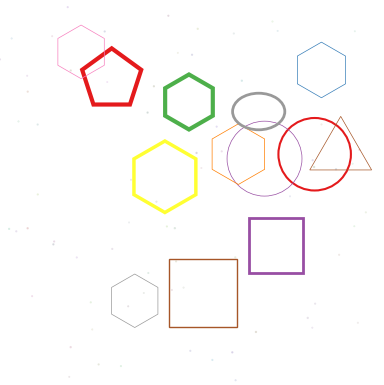[{"shape": "circle", "thickness": 1.5, "radius": 0.47, "center": [0.817, 0.599]}, {"shape": "pentagon", "thickness": 3, "radius": 0.4, "center": [0.29, 0.794]}, {"shape": "hexagon", "thickness": 0.5, "radius": 0.36, "center": [0.835, 0.818]}, {"shape": "hexagon", "thickness": 3, "radius": 0.36, "center": [0.491, 0.735]}, {"shape": "square", "thickness": 2, "radius": 0.35, "center": [0.717, 0.363]}, {"shape": "circle", "thickness": 0.5, "radius": 0.49, "center": [0.687, 0.588]}, {"shape": "hexagon", "thickness": 0.5, "radius": 0.39, "center": [0.619, 0.6]}, {"shape": "hexagon", "thickness": 2.5, "radius": 0.46, "center": [0.428, 0.541]}, {"shape": "triangle", "thickness": 0.5, "radius": 0.46, "center": [0.885, 0.605]}, {"shape": "square", "thickness": 1, "radius": 0.44, "center": [0.527, 0.239]}, {"shape": "hexagon", "thickness": 0.5, "radius": 0.35, "center": [0.211, 0.865]}, {"shape": "hexagon", "thickness": 0.5, "radius": 0.35, "center": [0.35, 0.219]}, {"shape": "oval", "thickness": 2, "radius": 0.34, "center": [0.672, 0.71]}]